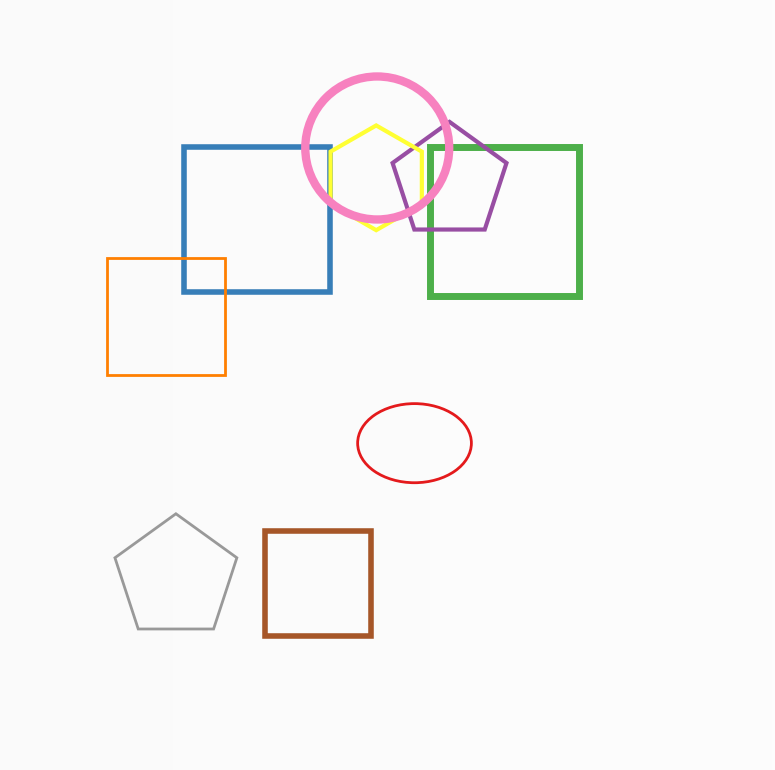[{"shape": "oval", "thickness": 1, "radius": 0.37, "center": [0.535, 0.424]}, {"shape": "square", "thickness": 2, "radius": 0.47, "center": [0.331, 0.714]}, {"shape": "square", "thickness": 2.5, "radius": 0.48, "center": [0.651, 0.712]}, {"shape": "pentagon", "thickness": 1.5, "radius": 0.39, "center": [0.58, 0.764]}, {"shape": "square", "thickness": 1, "radius": 0.38, "center": [0.214, 0.589]}, {"shape": "hexagon", "thickness": 1.5, "radius": 0.34, "center": [0.485, 0.769]}, {"shape": "square", "thickness": 2, "radius": 0.34, "center": [0.41, 0.242]}, {"shape": "circle", "thickness": 3, "radius": 0.46, "center": [0.487, 0.808]}, {"shape": "pentagon", "thickness": 1, "radius": 0.41, "center": [0.227, 0.25]}]